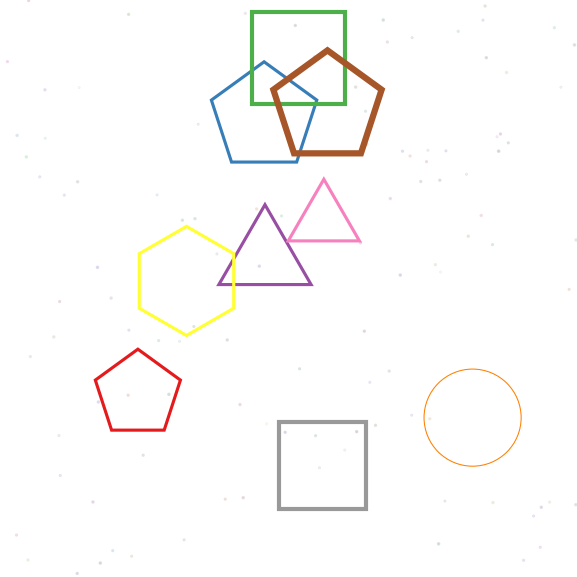[{"shape": "pentagon", "thickness": 1.5, "radius": 0.39, "center": [0.239, 0.317]}, {"shape": "pentagon", "thickness": 1.5, "radius": 0.48, "center": [0.457, 0.796]}, {"shape": "square", "thickness": 2, "radius": 0.4, "center": [0.517, 0.899]}, {"shape": "triangle", "thickness": 1.5, "radius": 0.46, "center": [0.459, 0.552]}, {"shape": "circle", "thickness": 0.5, "radius": 0.42, "center": [0.818, 0.276]}, {"shape": "hexagon", "thickness": 1.5, "radius": 0.47, "center": [0.323, 0.513]}, {"shape": "pentagon", "thickness": 3, "radius": 0.49, "center": [0.567, 0.813]}, {"shape": "triangle", "thickness": 1.5, "radius": 0.36, "center": [0.561, 0.618]}, {"shape": "square", "thickness": 2, "radius": 0.38, "center": [0.558, 0.193]}]